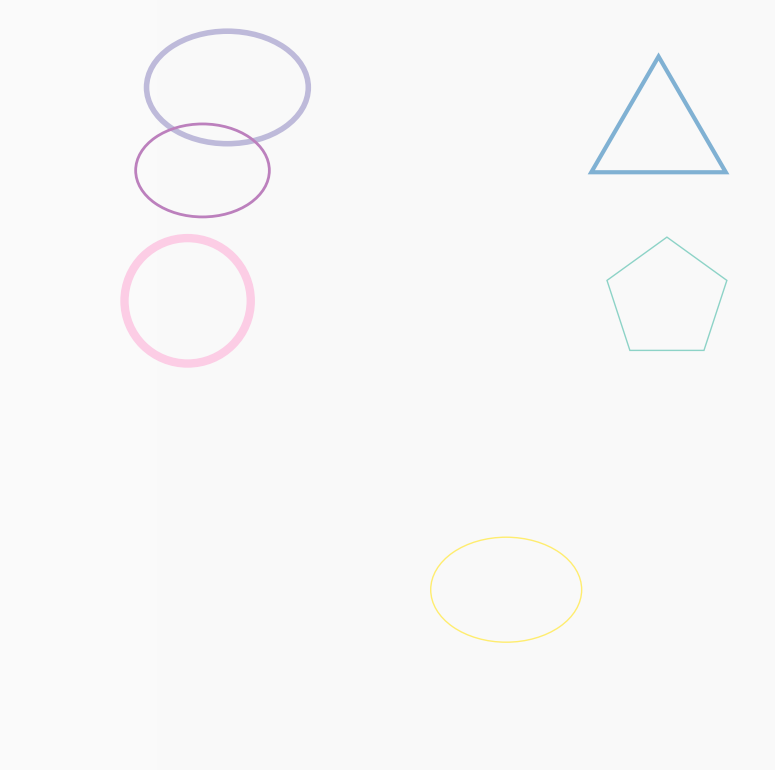[{"shape": "pentagon", "thickness": 0.5, "radius": 0.41, "center": [0.861, 0.611]}, {"shape": "oval", "thickness": 2, "radius": 0.52, "center": [0.293, 0.886]}, {"shape": "triangle", "thickness": 1.5, "radius": 0.5, "center": [0.85, 0.826]}, {"shape": "circle", "thickness": 3, "radius": 0.41, "center": [0.242, 0.609]}, {"shape": "oval", "thickness": 1, "radius": 0.43, "center": [0.261, 0.779]}, {"shape": "oval", "thickness": 0.5, "radius": 0.49, "center": [0.653, 0.234]}]